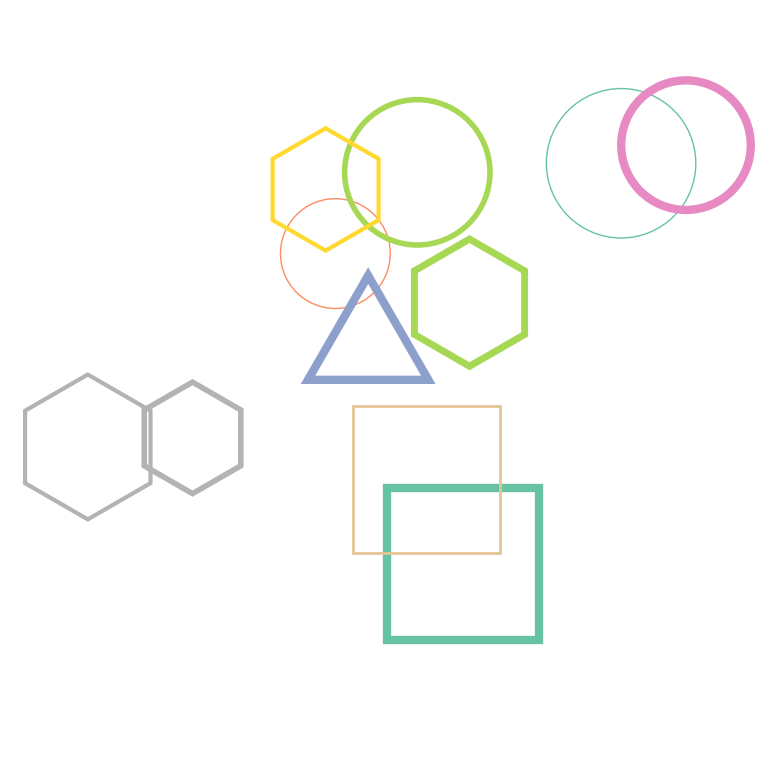[{"shape": "square", "thickness": 3, "radius": 0.49, "center": [0.602, 0.267]}, {"shape": "circle", "thickness": 0.5, "radius": 0.49, "center": [0.807, 0.788]}, {"shape": "circle", "thickness": 0.5, "radius": 0.36, "center": [0.436, 0.671]}, {"shape": "triangle", "thickness": 3, "radius": 0.45, "center": [0.478, 0.552]}, {"shape": "circle", "thickness": 3, "radius": 0.42, "center": [0.891, 0.811]}, {"shape": "circle", "thickness": 2, "radius": 0.47, "center": [0.542, 0.776]}, {"shape": "hexagon", "thickness": 2.5, "radius": 0.41, "center": [0.61, 0.607]}, {"shape": "hexagon", "thickness": 1.5, "radius": 0.4, "center": [0.423, 0.754]}, {"shape": "square", "thickness": 1, "radius": 0.48, "center": [0.553, 0.377]}, {"shape": "hexagon", "thickness": 2, "radius": 0.36, "center": [0.25, 0.431]}, {"shape": "hexagon", "thickness": 1.5, "radius": 0.47, "center": [0.114, 0.42]}]